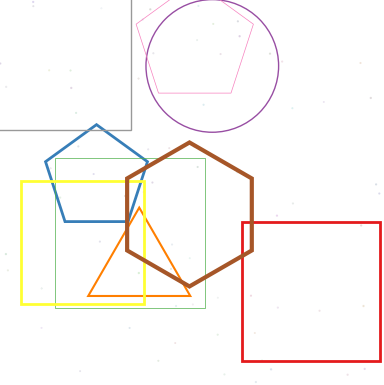[{"shape": "square", "thickness": 2, "radius": 0.9, "center": [0.807, 0.243]}, {"shape": "pentagon", "thickness": 2, "radius": 0.7, "center": [0.251, 0.537]}, {"shape": "square", "thickness": 0.5, "radius": 0.98, "center": [0.337, 0.395]}, {"shape": "circle", "thickness": 1, "radius": 0.86, "center": [0.551, 0.829]}, {"shape": "triangle", "thickness": 1.5, "radius": 0.77, "center": [0.362, 0.308]}, {"shape": "square", "thickness": 2, "radius": 0.8, "center": [0.214, 0.37]}, {"shape": "hexagon", "thickness": 3, "radius": 0.93, "center": [0.492, 0.443]}, {"shape": "pentagon", "thickness": 0.5, "radius": 0.8, "center": [0.506, 0.888]}, {"shape": "square", "thickness": 1, "radius": 0.86, "center": [0.168, 0.835]}]